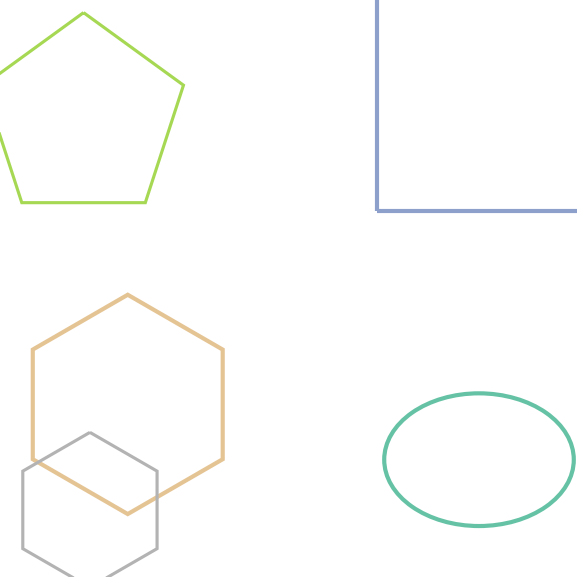[{"shape": "oval", "thickness": 2, "radius": 0.82, "center": [0.829, 0.203]}, {"shape": "square", "thickness": 2, "radius": 0.94, "center": [0.841, 0.822]}, {"shape": "pentagon", "thickness": 1.5, "radius": 0.91, "center": [0.145, 0.795]}, {"shape": "hexagon", "thickness": 2, "radius": 0.95, "center": [0.221, 0.299]}, {"shape": "hexagon", "thickness": 1.5, "radius": 0.67, "center": [0.156, 0.116]}]